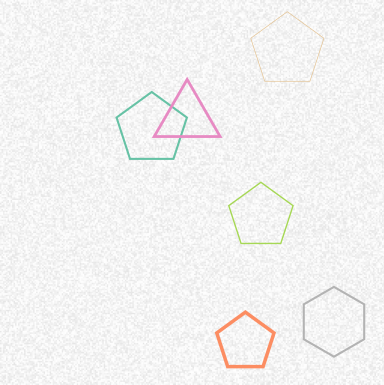[{"shape": "pentagon", "thickness": 1.5, "radius": 0.48, "center": [0.394, 0.665]}, {"shape": "pentagon", "thickness": 2.5, "radius": 0.39, "center": [0.637, 0.111]}, {"shape": "triangle", "thickness": 2, "radius": 0.49, "center": [0.486, 0.695]}, {"shape": "pentagon", "thickness": 1, "radius": 0.44, "center": [0.678, 0.439]}, {"shape": "pentagon", "thickness": 0.5, "radius": 0.5, "center": [0.746, 0.87]}, {"shape": "hexagon", "thickness": 1.5, "radius": 0.45, "center": [0.867, 0.164]}]